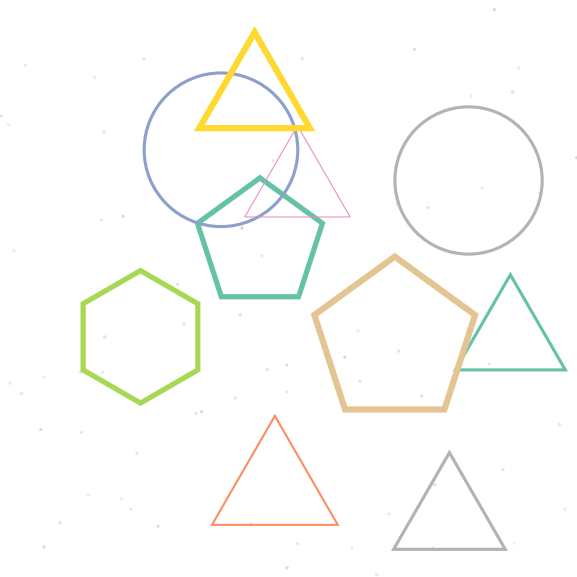[{"shape": "pentagon", "thickness": 2.5, "radius": 0.57, "center": [0.45, 0.577]}, {"shape": "triangle", "thickness": 1.5, "radius": 0.55, "center": [0.884, 0.414]}, {"shape": "triangle", "thickness": 1, "radius": 0.63, "center": [0.476, 0.153]}, {"shape": "circle", "thickness": 1.5, "radius": 0.67, "center": [0.383, 0.74]}, {"shape": "triangle", "thickness": 0.5, "radius": 0.53, "center": [0.515, 0.676]}, {"shape": "hexagon", "thickness": 2.5, "radius": 0.57, "center": [0.243, 0.416]}, {"shape": "triangle", "thickness": 3, "radius": 0.55, "center": [0.441, 0.833]}, {"shape": "pentagon", "thickness": 3, "radius": 0.73, "center": [0.684, 0.408]}, {"shape": "triangle", "thickness": 1.5, "radius": 0.56, "center": [0.778, 0.104]}, {"shape": "circle", "thickness": 1.5, "radius": 0.64, "center": [0.811, 0.687]}]